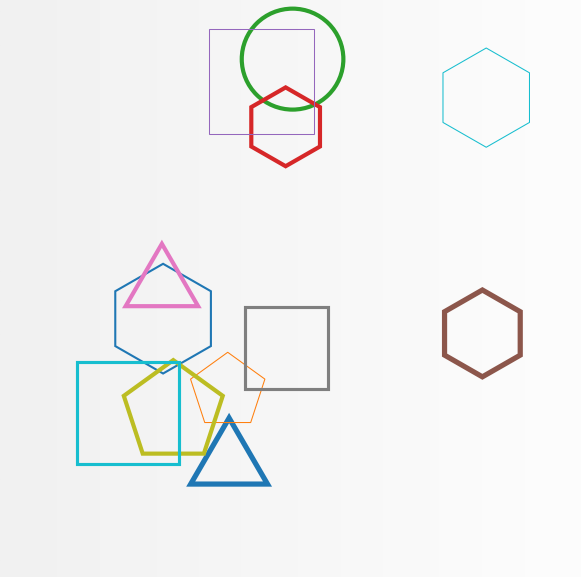[{"shape": "hexagon", "thickness": 1, "radius": 0.47, "center": [0.281, 0.447]}, {"shape": "triangle", "thickness": 2.5, "radius": 0.38, "center": [0.394, 0.199]}, {"shape": "pentagon", "thickness": 0.5, "radius": 0.34, "center": [0.392, 0.322]}, {"shape": "circle", "thickness": 2, "radius": 0.44, "center": [0.503, 0.897]}, {"shape": "hexagon", "thickness": 2, "radius": 0.34, "center": [0.491, 0.78]}, {"shape": "square", "thickness": 0.5, "radius": 0.45, "center": [0.45, 0.858]}, {"shape": "hexagon", "thickness": 2.5, "radius": 0.38, "center": [0.83, 0.422]}, {"shape": "triangle", "thickness": 2, "radius": 0.36, "center": [0.278, 0.505]}, {"shape": "square", "thickness": 1.5, "radius": 0.36, "center": [0.493, 0.396]}, {"shape": "pentagon", "thickness": 2, "radius": 0.45, "center": [0.298, 0.286]}, {"shape": "hexagon", "thickness": 0.5, "radius": 0.43, "center": [0.837, 0.83]}, {"shape": "square", "thickness": 1.5, "radius": 0.44, "center": [0.22, 0.284]}]